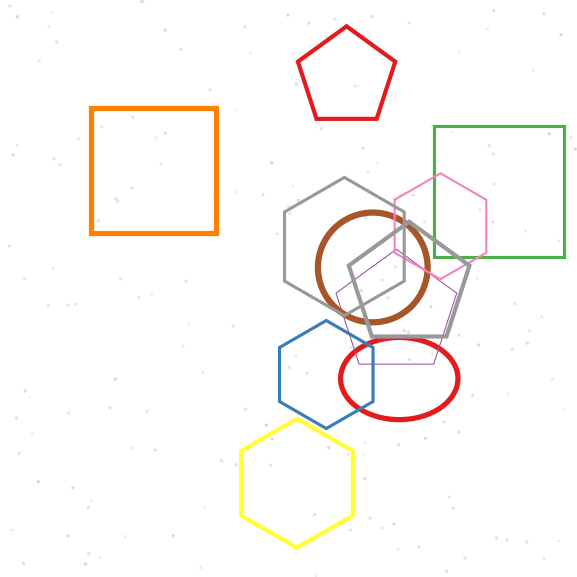[{"shape": "oval", "thickness": 2.5, "radius": 0.51, "center": [0.691, 0.344]}, {"shape": "pentagon", "thickness": 2, "radius": 0.44, "center": [0.6, 0.865]}, {"shape": "hexagon", "thickness": 1.5, "radius": 0.47, "center": [0.565, 0.351]}, {"shape": "square", "thickness": 1.5, "radius": 0.56, "center": [0.864, 0.668]}, {"shape": "pentagon", "thickness": 0.5, "radius": 0.55, "center": [0.686, 0.458]}, {"shape": "square", "thickness": 2.5, "radius": 0.54, "center": [0.266, 0.703]}, {"shape": "hexagon", "thickness": 2, "radius": 0.56, "center": [0.514, 0.162]}, {"shape": "circle", "thickness": 3, "radius": 0.48, "center": [0.645, 0.536]}, {"shape": "hexagon", "thickness": 1, "radius": 0.46, "center": [0.763, 0.607]}, {"shape": "hexagon", "thickness": 1.5, "radius": 0.6, "center": [0.596, 0.572]}, {"shape": "pentagon", "thickness": 2, "radius": 0.55, "center": [0.708, 0.505]}]